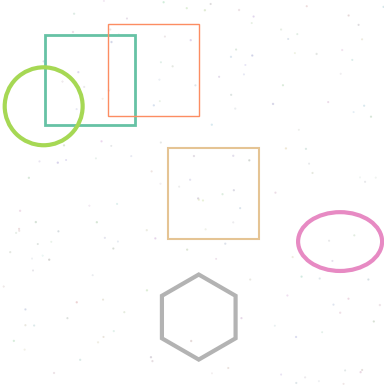[{"shape": "square", "thickness": 2, "radius": 0.59, "center": [0.234, 0.792]}, {"shape": "square", "thickness": 1, "radius": 0.59, "center": [0.398, 0.818]}, {"shape": "oval", "thickness": 3, "radius": 0.55, "center": [0.883, 0.373]}, {"shape": "circle", "thickness": 3, "radius": 0.51, "center": [0.113, 0.724]}, {"shape": "square", "thickness": 1.5, "radius": 0.59, "center": [0.554, 0.498]}, {"shape": "hexagon", "thickness": 3, "radius": 0.55, "center": [0.516, 0.176]}]